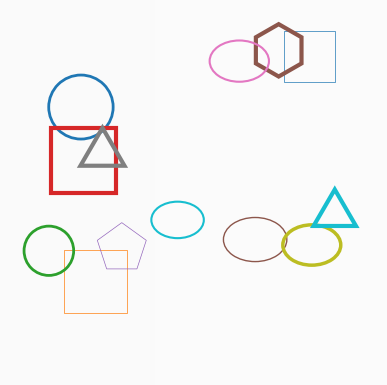[{"shape": "square", "thickness": 0.5, "radius": 0.33, "center": [0.799, 0.853]}, {"shape": "circle", "thickness": 2, "radius": 0.42, "center": [0.209, 0.722]}, {"shape": "square", "thickness": 0.5, "radius": 0.41, "center": [0.246, 0.269]}, {"shape": "circle", "thickness": 2, "radius": 0.32, "center": [0.126, 0.349]}, {"shape": "square", "thickness": 3, "radius": 0.42, "center": [0.216, 0.583]}, {"shape": "pentagon", "thickness": 0.5, "radius": 0.33, "center": [0.314, 0.355]}, {"shape": "hexagon", "thickness": 3, "radius": 0.34, "center": [0.719, 0.869]}, {"shape": "oval", "thickness": 1, "radius": 0.41, "center": [0.658, 0.378]}, {"shape": "oval", "thickness": 1.5, "radius": 0.38, "center": [0.618, 0.841]}, {"shape": "triangle", "thickness": 3, "radius": 0.33, "center": [0.264, 0.602]}, {"shape": "oval", "thickness": 2.5, "radius": 0.37, "center": [0.805, 0.364]}, {"shape": "oval", "thickness": 1.5, "radius": 0.34, "center": [0.458, 0.429]}, {"shape": "triangle", "thickness": 3, "radius": 0.32, "center": [0.864, 0.445]}]